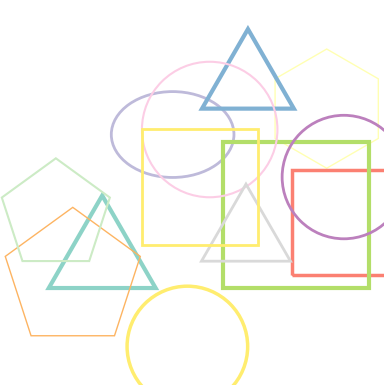[{"shape": "triangle", "thickness": 3, "radius": 0.8, "center": [0.265, 0.332]}, {"shape": "hexagon", "thickness": 1, "radius": 0.77, "center": [0.849, 0.718]}, {"shape": "oval", "thickness": 2, "radius": 0.8, "center": [0.448, 0.651]}, {"shape": "square", "thickness": 2.5, "radius": 0.68, "center": [0.895, 0.422]}, {"shape": "triangle", "thickness": 3, "radius": 0.69, "center": [0.644, 0.787]}, {"shape": "pentagon", "thickness": 1, "radius": 0.92, "center": [0.189, 0.277]}, {"shape": "square", "thickness": 3, "radius": 0.95, "center": [0.769, 0.442]}, {"shape": "circle", "thickness": 1.5, "radius": 0.88, "center": [0.545, 0.664]}, {"shape": "triangle", "thickness": 2, "radius": 0.67, "center": [0.639, 0.388]}, {"shape": "circle", "thickness": 2, "radius": 0.8, "center": [0.893, 0.54]}, {"shape": "pentagon", "thickness": 1.5, "radius": 0.74, "center": [0.145, 0.441]}, {"shape": "square", "thickness": 2, "radius": 0.75, "center": [0.52, 0.514]}, {"shape": "circle", "thickness": 2.5, "radius": 0.78, "center": [0.487, 0.1]}]